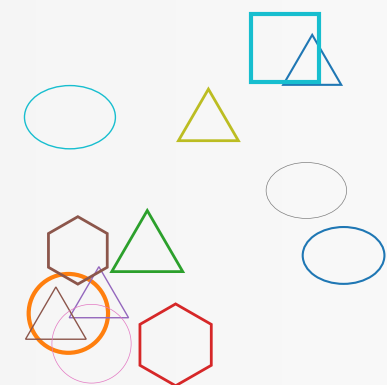[{"shape": "triangle", "thickness": 1.5, "radius": 0.43, "center": [0.806, 0.823]}, {"shape": "oval", "thickness": 1.5, "radius": 0.53, "center": [0.887, 0.336]}, {"shape": "circle", "thickness": 3, "radius": 0.51, "center": [0.176, 0.186]}, {"shape": "triangle", "thickness": 2, "radius": 0.53, "center": [0.38, 0.347]}, {"shape": "hexagon", "thickness": 2, "radius": 0.53, "center": [0.453, 0.104]}, {"shape": "triangle", "thickness": 1, "radius": 0.44, "center": [0.255, 0.219]}, {"shape": "triangle", "thickness": 1, "radius": 0.45, "center": [0.144, 0.164]}, {"shape": "hexagon", "thickness": 2, "radius": 0.44, "center": [0.201, 0.35]}, {"shape": "circle", "thickness": 0.5, "radius": 0.51, "center": [0.236, 0.107]}, {"shape": "oval", "thickness": 0.5, "radius": 0.52, "center": [0.791, 0.505]}, {"shape": "triangle", "thickness": 2, "radius": 0.45, "center": [0.538, 0.679]}, {"shape": "oval", "thickness": 1, "radius": 0.59, "center": [0.18, 0.696]}, {"shape": "square", "thickness": 3, "radius": 0.44, "center": [0.735, 0.875]}]